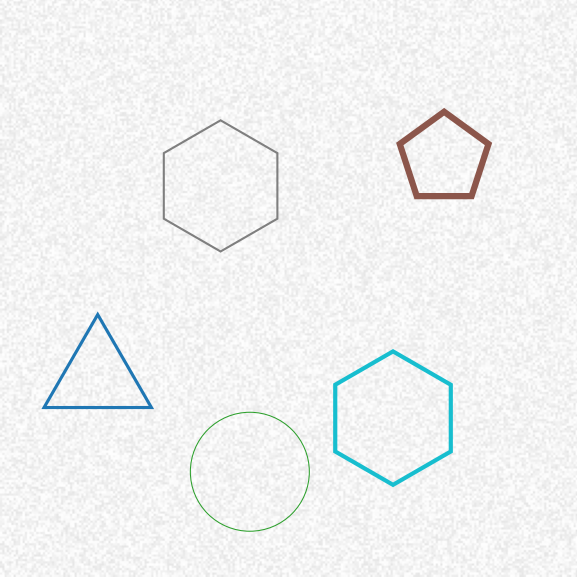[{"shape": "triangle", "thickness": 1.5, "radius": 0.54, "center": [0.169, 0.347]}, {"shape": "circle", "thickness": 0.5, "radius": 0.52, "center": [0.433, 0.182]}, {"shape": "pentagon", "thickness": 3, "radius": 0.4, "center": [0.769, 0.725]}, {"shape": "hexagon", "thickness": 1, "radius": 0.57, "center": [0.382, 0.677]}, {"shape": "hexagon", "thickness": 2, "radius": 0.58, "center": [0.681, 0.275]}]